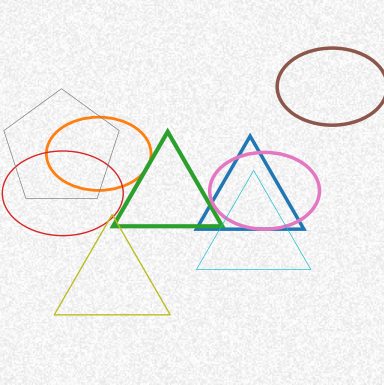[{"shape": "triangle", "thickness": 2.5, "radius": 0.81, "center": [0.65, 0.485]}, {"shape": "oval", "thickness": 2, "radius": 0.68, "center": [0.256, 0.601]}, {"shape": "triangle", "thickness": 3, "radius": 0.82, "center": [0.436, 0.494]}, {"shape": "oval", "thickness": 1, "radius": 0.79, "center": [0.163, 0.498]}, {"shape": "oval", "thickness": 2.5, "radius": 0.72, "center": [0.863, 0.775]}, {"shape": "oval", "thickness": 2.5, "radius": 0.71, "center": [0.687, 0.504]}, {"shape": "pentagon", "thickness": 0.5, "radius": 0.79, "center": [0.16, 0.612]}, {"shape": "triangle", "thickness": 1, "radius": 0.87, "center": [0.292, 0.269]}, {"shape": "triangle", "thickness": 0.5, "radius": 0.86, "center": [0.659, 0.386]}]